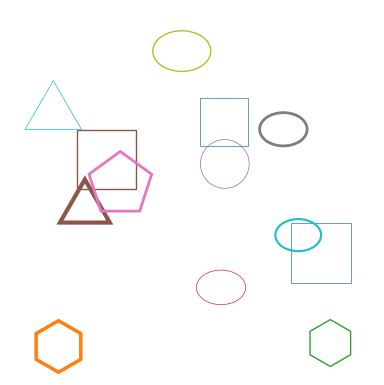[{"shape": "square", "thickness": 0.5, "radius": 0.31, "center": [0.583, 0.682]}, {"shape": "square", "thickness": 0.5, "radius": 0.39, "center": [0.833, 0.343]}, {"shape": "hexagon", "thickness": 2.5, "radius": 0.33, "center": [0.152, 0.1]}, {"shape": "hexagon", "thickness": 1, "radius": 0.3, "center": [0.858, 0.109]}, {"shape": "oval", "thickness": 0.5, "radius": 0.32, "center": [0.574, 0.254]}, {"shape": "circle", "thickness": 0.5, "radius": 0.32, "center": [0.584, 0.574]}, {"shape": "triangle", "thickness": 3, "radius": 0.37, "center": [0.22, 0.459]}, {"shape": "square", "thickness": 1, "radius": 0.38, "center": [0.277, 0.586]}, {"shape": "pentagon", "thickness": 2, "radius": 0.43, "center": [0.312, 0.521]}, {"shape": "oval", "thickness": 2, "radius": 0.31, "center": [0.736, 0.664]}, {"shape": "oval", "thickness": 1, "radius": 0.38, "center": [0.472, 0.867]}, {"shape": "triangle", "thickness": 0.5, "radius": 0.42, "center": [0.138, 0.706]}, {"shape": "oval", "thickness": 1.5, "radius": 0.3, "center": [0.775, 0.389]}]